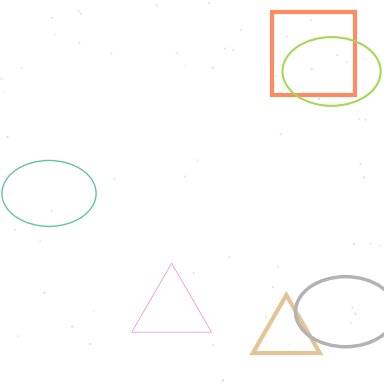[{"shape": "oval", "thickness": 1, "radius": 0.61, "center": [0.127, 0.498]}, {"shape": "square", "thickness": 3, "radius": 0.54, "center": [0.814, 0.862]}, {"shape": "triangle", "thickness": 0.5, "radius": 0.6, "center": [0.446, 0.197]}, {"shape": "oval", "thickness": 1.5, "radius": 0.64, "center": [0.861, 0.814]}, {"shape": "triangle", "thickness": 3, "radius": 0.5, "center": [0.744, 0.133]}, {"shape": "oval", "thickness": 2.5, "radius": 0.65, "center": [0.898, 0.19]}]